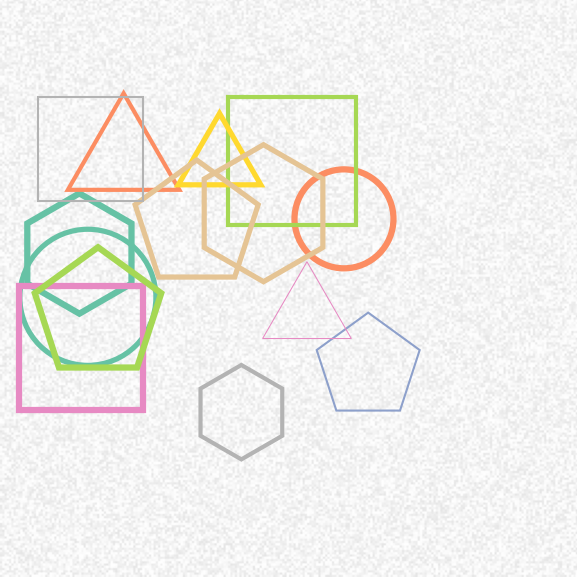[{"shape": "hexagon", "thickness": 3, "radius": 0.52, "center": [0.137, 0.56]}, {"shape": "circle", "thickness": 2.5, "radius": 0.59, "center": [0.152, 0.484]}, {"shape": "triangle", "thickness": 2, "radius": 0.56, "center": [0.214, 0.726]}, {"shape": "circle", "thickness": 3, "radius": 0.43, "center": [0.596, 0.62]}, {"shape": "pentagon", "thickness": 1, "radius": 0.47, "center": [0.638, 0.364]}, {"shape": "square", "thickness": 3, "radius": 0.54, "center": [0.141, 0.397]}, {"shape": "triangle", "thickness": 0.5, "radius": 0.44, "center": [0.532, 0.457]}, {"shape": "square", "thickness": 2, "radius": 0.55, "center": [0.506, 0.72]}, {"shape": "pentagon", "thickness": 3, "radius": 0.58, "center": [0.17, 0.456]}, {"shape": "triangle", "thickness": 2.5, "radius": 0.41, "center": [0.38, 0.72]}, {"shape": "hexagon", "thickness": 2.5, "radius": 0.59, "center": [0.456, 0.63]}, {"shape": "pentagon", "thickness": 2.5, "radius": 0.56, "center": [0.341, 0.61]}, {"shape": "hexagon", "thickness": 2, "radius": 0.41, "center": [0.418, 0.285]}, {"shape": "square", "thickness": 1, "radius": 0.45, "center": [0.157, 0.741]}]